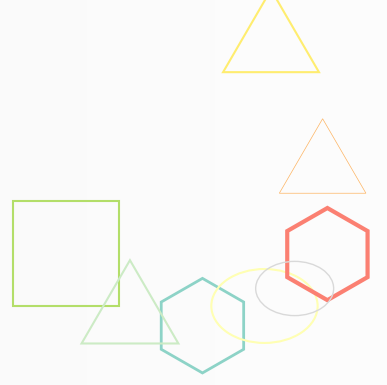[{"shape": "hexagon", "thickness": 2, "radius": 0.61, "center": [0.522, 0.154]}, {"shape": "oval", "thickness": 1.5, "radius": 0.69, "center": [0.683, 0.205]}, {"shape": "hexagon", "thickness": 3, "radius": 0.6, "center": [0.845, 0.34]}, {"shape": "triangle", "thickness": 0.5, "radius": 0.65, "center": [0.833, 0.563]}, {"shape": "square", "thickness": 1.5, "radius": 0.68, "center": [0.171, 0.342]}, {"shape": "oval", "thickness": 1, "radius": 0.5, "center": [0.76, 0.251]}, {"shape": "triangle", "thickness": 1.5, "radius": 0.72, "center": [0.335, 0.18]}, {"shape": "triangle", "thickness": 1.5, "radius": 0.71, "center": [0.699, 0.884]}]